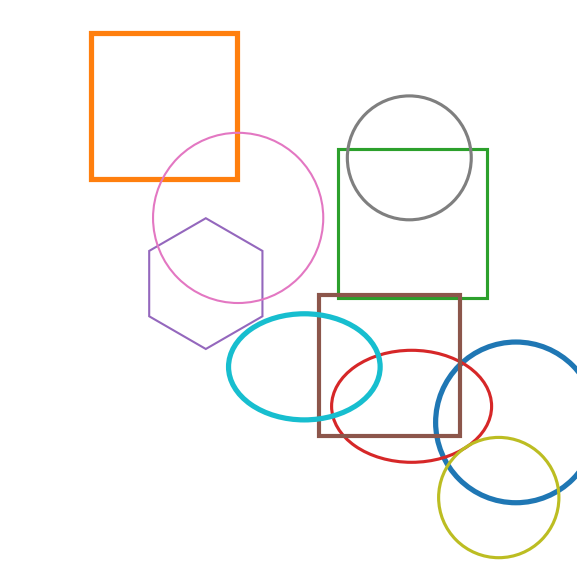[{"shape": "circle", "thickness": 2.5, "radius": 0.7, "center": [0.893, 0.268]}, {"shape": "square", "thickness": 2.5, "radius": 0.63, "center": [0.283, 0.816]}, {"shape": "square", "thickness": 1.5, "radius": 0.65, "center": [0.714, 0.613]}, {"shape": "oval", "thickness": 1.5, "radius": 0.69, "center": [0.713, 0.296]}, {"shape": "hexagon", "thickness": 1, "radius": 0.57, "center": [0.356, 0.508]}, {"shape": "square", "thickness": 2, "radius": 0.61, "center": [0.674, 0.367]}, {"shape": "circle", "thickness": 1, "radius": 0.74, "center": [0.412, 0.622]}, {"shape": "circle", "thickness": 1.5, "radius": 0.54, "center": [0.709, 0.726]}, {"shape": "circle", "thickness": 1.5, "radius": 0.52, "center": [0.864, 0.138]}, {"shape": "oval", "thickness": 2.5, "radius": 0.66, "center": [0.527, 0.364]}]